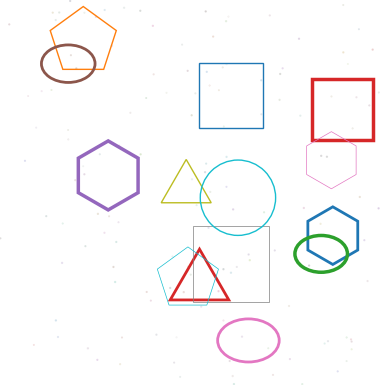[{"shape": "hexagon", "thickness": 2, "radius": 0.37, "center": [0.864, 0.388]}, {"shape": "square", "thickness": 1, "radius": 0.42, "center": [0.601, 0.752]}, {"shape": "pentagon", "thickness": 1, "radius": 0.45, "center": [0.216, 0.893]}, {"shape": "oval", "thickness": 2.5, "radius": 0.34, "center": [0.834, 0.341]}, {"shape": "square", "thickness": 2.5, "radius": 0.4, "center": [0.889, 0.716]}, {"shape": "triangle", "thickness": 2, "radius": 0.44, "center": [0.518, 0.265]}, {"shape": "hexagon", "thickness": 2.5, "radius": 0.45, "center": [0.281, 0.544]}, {"shape": "oval", "thickness": 2, "radius": 0.35, "center": [0.177, 0.835]}, {"shape": "hexagon", "thickness": 0.5, "radius": 0.37, "center": [0.861, 0.584]}, {"shape": "oval", "thickness": 2, "radius": 0.4, "center": [0.645, 0.116]}, {"shape": "square", "thickness": 0.5, "radius": 0.49, "center": [0.601, 0.313]}, {"shape": "triangle", "thickness": 1, "radius": 0.37, "center": [0.484, 0.511]}, {"shape": "pentagon", "thickness": 0.5, "radius": 0.42, "center": [0.488, 0.275]}, {"shape": "circle", "thickness": 1, "radius": 0.49, "center": [0.618, 0.486]}]